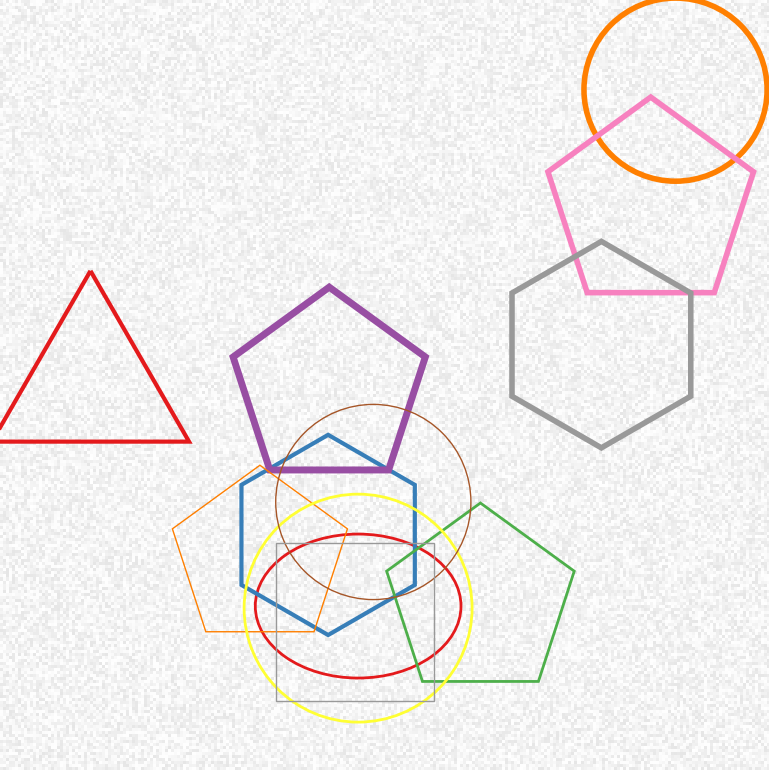[{"shape": "oval", "thickness": 1, "radius": 0.67, "center": [0.465, 0.213]}, {"shape": "triangle", "thickness": 1.5, "radius": 0.74, "center": [0.118, 0.5]}, {"shape": "hexagon", "thickness": 1.5, "radius": 0.65, "center": [0.426, 0.305]}, {"shape": "pentagon", "thickness": 1, "radius": 0.64, "center": [0.624, 0.219]}, {"shape": "pentagon", "thickness": 2.5, "radius": 0.66, "center": [0.428, 0.496]}, {"shape": "circle", "thickness": 2, "radius": 0.59, "center": [0.877, 0.884]}, {"shape": "pentagon", "thickness": 0.5, "radius": 0.6, "center": [0.338, 0.276]}, {"shape": "circle", "thickness": 1, "radius": 0.74, "center": [0.465, 0.21]}, {"shape": "circle", "thickness": 0.5, "radius": 0.63, "center": [0.485, 0.348]}, {"shape": "pentagon", "thickness": 2, "radius": 0.7, "center": [0.845, 0.733]}, {"shape": "square", "thickness": 0.5, "radius": 0.51, "center": [0.461, 0.192]}, {"shape": "hexagon", "thickness": 2, "radius": 0.67, "center": [0.781, 0.552]}]